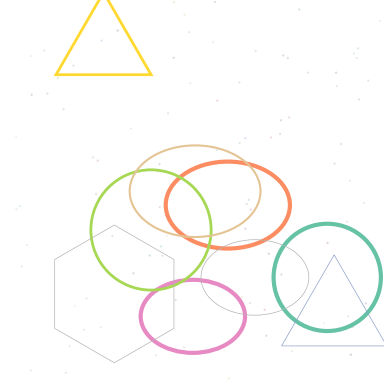[{"shape": "circle", "thickness": 3, "radius": 0.7, "center": [0.85, 0.279]}, {"shape": "oval", "thickness": 3, "radius": 0.81, "center": [0.592, 0.467]}, {"shape": "triangle", "thickness": 0.5, "radius": 0.79, "center": [0.868, 0.18]}, {"shape": "oval", "thickness": 3, "radius": 0.68, "center": [0.501, 0.178]}, {"shape": "circle", "thickness": 2, "radius": 0.78, "center": [0.392, 0.403]}, {"shape": "triangle", "thickness": 2, "radius": 0.71, "center": [0.269, 0.877]}, {"shape": "oval", "thickness": 1.5, "radius": 0.85, "center": [0.507, 0.503]}, {"shape": "hexagon", "thickness": 0.5, "radius": 0.89, "center": [0.297, 0.237]}, {"shape": "oval", "thickness": 0.5, "radius": 0.7, "center": [0.662, 0.279]}]